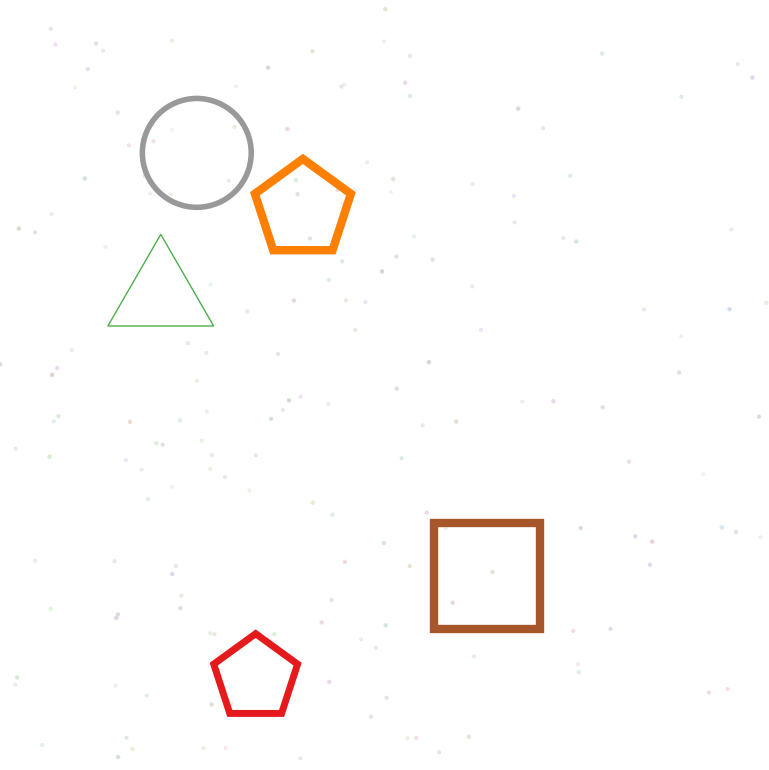[{"shape": "pentagon", "thickness": 2.5, "radius": 0.29, "center": [0.332, 0.12]}, {"shape": "triangle", "thickness": 0.5, "radius": 0.4, "center": [0.209, 0.616]}, {"shape": "pentagon", "thickness": 3, "radius": 0.33, "center": [0.393, 0.728]}, {"shape": "square", "thickness": 3, "radius": 0.34, "center": [0.633, 0.252]}, {"shape": "circle", "thickness": 2, "radius": 0.35, "center": [0.256, 0.801]}]